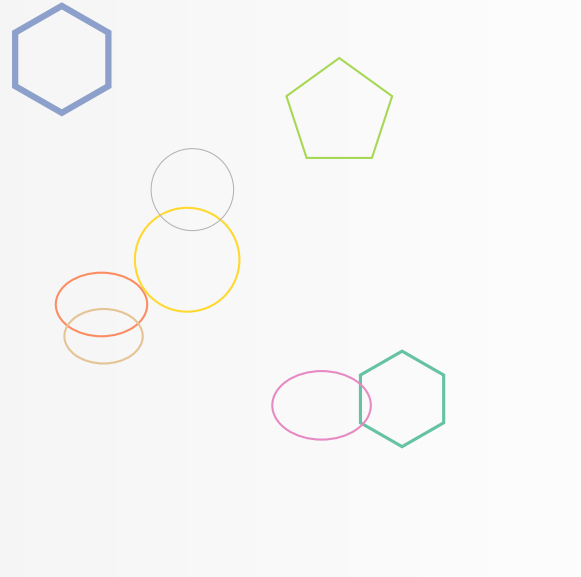[{"shape": "hexagon", "thickness": 1.5, "radius": 0.41, "center": [0.692, 0.308]}, {"shape": "oval", "thickness": 1, "radius": 0.39, "center": [0.175, 0.472]}, {"shape": "hexagon", "thickness": 3, "radius": 0.46, "center": [0.106, 0.896]}, {"shape": "oval", "thickness": 1, "radius": 0.42, "center": [0.553, 0.297]}, {"shape": "pentagon", "thickness": 1, "radius": 0.48, "center": [0.584, 0.803]}, {"shape": "circle", "thickness": 1, "radius": 0.45, "center": [0.322, 0.549]}, {"shape": "oval", "thickness": 1, "radius": 0.34, "center": [0.178, 0.417]}, {"shape": "circle", "thickness": 0.5, "radius": 0.35, "center": [0.331, 0.671]}]